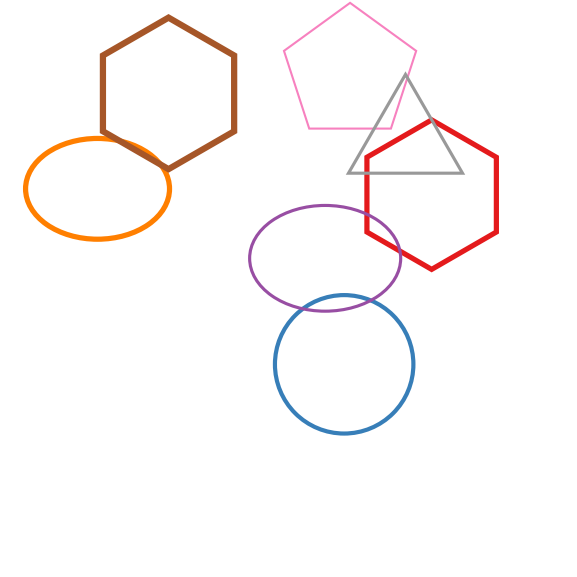[{"shape": "hexagon", "thickness": 2.5, "radius": 0.65, "center": [0.747, 0.662]}, {"shape": "circle", "thickness": 2, "radius": 0.6, "center": [0.596, 0.368]}, {"shape": "oval", "thickness": 1.5, "radius": 0.65, "center": [0.563, 0.552]}, {"shape": "oval", "thickness": 2.5, "radius": 0.62, "center": [0.169, 0.672]}, {"shape": "hexagon", "thickness": 3, "radius": 0.66, "center": [0.292, 0.837]}, {"shape": "pentagon", "thickness": 1, "radius": 0.6, "center": [0.606, 0.874]}, {"shape": "triangle", "thickness": 1.5, "radius": 0.57, "center": [0.702, 0.756]}]